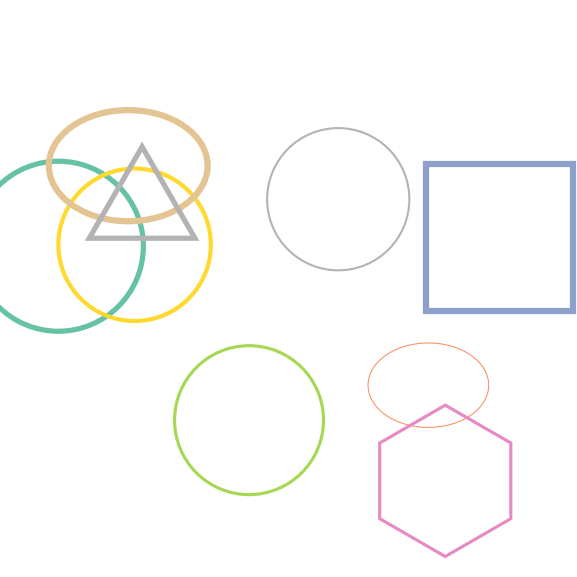[{"shape": "circle", "thickness": 2.5, "radius": 0.74, "center": [0.101, 0.573]}, {"shape": "oval", "thickness": 0.5, "radius": 0.52, "center": [0.742, 0.332]}, {"shape": "square", "thickness": 3, "radius": 0.64, "center": [0.865, 0.588]}, {"shape": "hexagon", "thickness": 1.5, "radius": 0.66, "center": [0.771, 0.167]}, {"shape": "circle", "thickness": 1.5, "radius": 0.64, "center": [0.431, 0.272]}, {"shape": "circle", "thickness": 2, "radius": 0.66, "center": [0.233, 0.575]}, {"shape": "oval", "thickness": 3, "radius": 0.69, "center": [0.222, 0.712]}, {"shape": "circle", "thickness": 1, "radius": 0.62, "center": [0.586, 0.654]}, {"shape": "triangle", "thickness": 2.5, "radius": 0.53, "center": [0.246, 0.639]}]